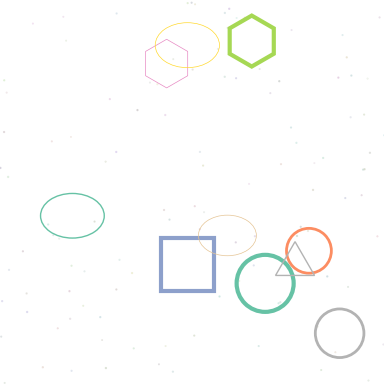[{"shape": "oval", "thickness": 1, "radius": 0.41, "center": [0.188, 0.44]}, {"shape": "circle", "thickness": 3, "radius": 0.37, "center": [0.689, 0.264]}, {"shape": "circle", "thickness": 2, "radius": 0.29, "center": [0.802, 0.349]}, {"shape": "square", "thickness": 3, "radius": 0.35, "center": [0.487, 0.313]}, {"shape": "hexagon", "thickness": 0.5, "radius": 0.32, "center": [0.433, 0.835]}, {"shape": "hexagon", "thickness": 3, "radius": 0.33, "center": [0.654, 0.893]}, {"shape": "oval", "thickness": 0.5, "radius": 0.42, "center": [0.487, 0.883]}, {"shape": "oval", "thickness": 0.5, "radius": 0.38, "center": [0.591, 0.388]}, {"shape": "circle", "thickness": 2, "radius": 0.32, "center": [0.882, 0.134]}, {"shape": "triangle", "thickness": 1, "radius": 0.29, "center": [0.766, 0.314]}]